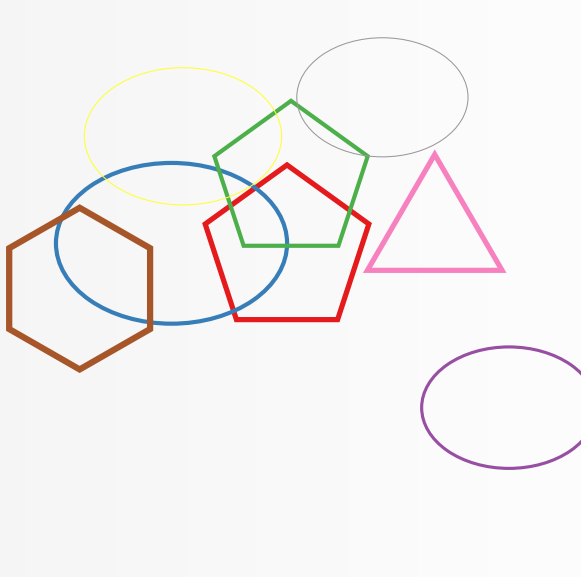[{"shape": "pentagon", "thickness": 2.5, "radius": 0.74, "center": [0.494, 0.565]}, {"shape": "oval", "thickness": 2, "radius": 0.99, "center": [0.295, 0.578]}, {"shape": "pentagon", "thickness": 2, "radius": 0.69, "center": [0.501, 0.686]}, {"shape": "oval", "thickness": 1.5, "radius": 0.75, "center": [0.876, 0.293]}, {"shape": "oval", "thickness": 0.5, "radius": 0.85, "center": [0.315, 0.763]}, {"shape": "hexagon", "thickness": 3, "radius": 0.7, "center": [0.137, 0.499]}, {"shape": "triangle", "thickness": 2.5, "radius": 0.67, "center": [0.748, 0.598]}, {"shape": "oval", "thickness": 0.5, "radius": 0.74, "center": [0.658, 0.831]}]